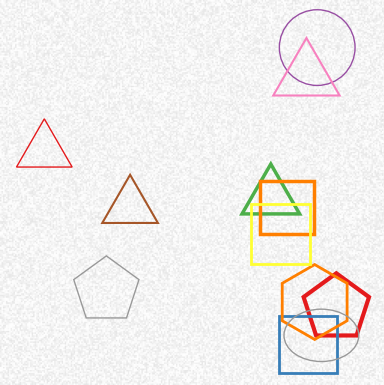[{"shape": "triangle", "thickness": 1, "radius": 0.42, "center": [0.115, 0.608]}, {"shape": "pentagon", "thickness": 3, "radius": 0.45, "center": [0.874, 0.201]}, {"shape": "square", "thickness": 2, "radius": 0.37, "center": [0.8, 0.105]}, {"shape": "triangle", "thickness": 2.5, "radius": 0.43, "center": [0.703, 0.488]}, {"shape": "circle", "thickness": 1, "radius": 0.49, "center": [0.824, 0.876]}, {"shape": "hexagon", "thickness": 2, "radius": 0.49, "center": [0.817, 0.216]}, {"shape": "square", "thickness": 2.5, "radius": 0.35, "center": [0.746, 0.461]}, {"shape": "square", "thickness": 2, "radius": 0.39, "center": [0.728, 0.392]}, {"shape": "triangle", "thickness": 1.5, "radius": 0.42, "center": [0.338, 0.463]}, {"shape": "triangle", "thickness": 1.5, "radius": 0.5, "center": [0.796, 0.802]}, {"shape": "oval", "thickness": 1, "radius": 0.49, "center": [0.835, 0.129]}, {"shape": "pentagon", "thickness": 1, "radius": 0.45, "center": [0.276, 0.246]}]